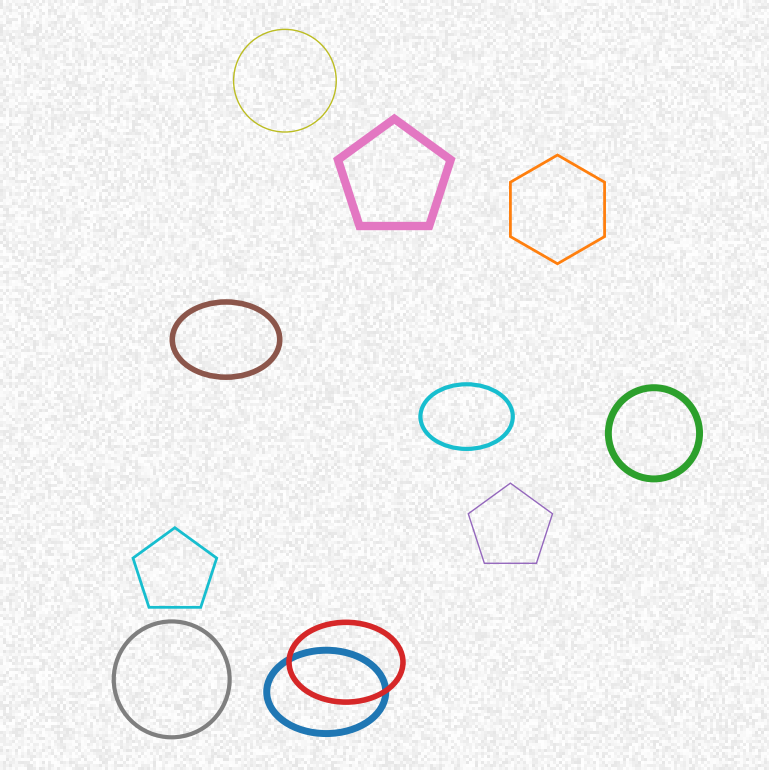[{"shape": "oval", "thickness": 2.5, "radius": 0.39, "center": [0.424, 0.101]}, {"shape": "hexagon", "thickness": 1, "radius": 0.35, "center": [0.724, 0.728]}, {"shape": "circle", "thickness": 2.5, "radius": 0.3, "center": [0.849, 0.437]}, {"shape": "oval", "thickness": 2, "radius": 0.37, "center": [0.449, 0.14]}, {"shape": "pentagon", "thickness": 0.5, "radius": 0.29, "center": [0.663, 0.315]}, {"shape": "oval", "thickness": 2, "radius": 0.35, "center": [0.294, 0.559]}, {"shape": "pentagon", "thickness": 3, "radius": 0.38, "center": [0.512, 0.769]}, {"shape": "circle", "thickness": 1.5, "radius": 0.38, "center": [0.223, 0.118]}, {"shape": "circle", "thickness": 0.5, "radius": 0.33, "center": [0.37, 0.895]}, {"shape": "pentagon", "thickness": 1, "radius": 0.29, "center": [0.227, 0.258]}, {"shape": "oval", "thickness": 1.5, "radius": 0.3, "center": [0.606, 0.459]}]